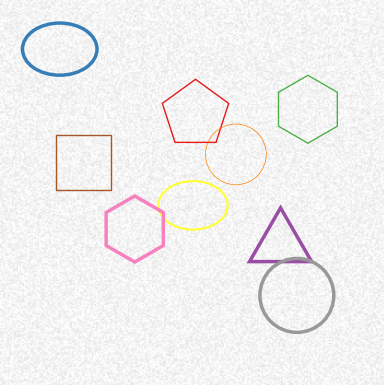[{"shape": "pentagon", "thickness": 1, "radius": 0.45, "center": [0.508, 0.703]}, {"shape": "oval", "thickness": 2.5, "radius": 0.48, "center": [0.155, 0.872]}, {"shape": "hexagon", "thickness": 1, "radius": 0.44, "center": [0.8, 0.716]}, {"shape": "triangle", "thickness": 2.5, "radius": 0.47, "center": [0.729, 0.367]}, {"shape": "circle", "thickness": 0.5, "radius": 0.39, "center": [0.613, 0.599]}, {"shape": "oval", "thickness": 1.5, "radius": 0.45, "center": [0.501, 0.467]}, {"shape": "square", "thickness": 1, "radius": 0.36, "center": [0.218, 0.579]}, {"shape": "hexagon", "thickness": 2.5, "radius": 0.43, "center": [0.35, 0.405]}, {"shape": "circle", "thickness": 2.5, "radius": 0.48, "center": [0.771, 0.233]}]